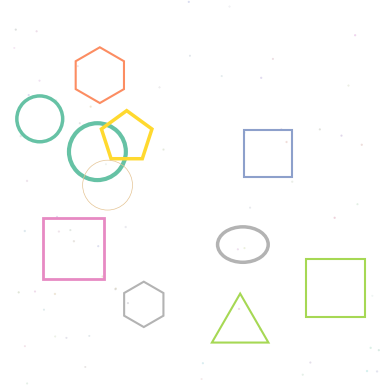[{"shape": "circle", "thickness": 2.5, "radius": 0.3, "center": [0.103, 0.691]}, {"shape": "circle", "thickness": 3, "radius": 0.37, "center": [0.253, 0.606]}, {"shape": "hexagon", "thickness": 1.5, "radius": 0.36, "center": [0.259, 0.805]}, {"shape": "square", "thickness": 1.5, "radius": 0.31, "center": [0.695, 0.602]}, {"shape": "square", "thickness": 2, "radius": 0.4, "center": [0.191, 0.354]}, {"shape": "square", "thickness": 1.5, "radius": 0.38, "center": [0.871, 0.252]}, {"shape": "triangle", "thickness": 1.5, "radius": 0.42, "center": [0.624, 0.153]}, {"shape": "pentagon", "thickness": 2.5, "radius": 0.35, "center": [0.329, 0.644]}, {"shape": "circle", "thickness": 0.5, "radius": 0.32, "center": [0.279, 0.519]}, {"shape": "hexagon", "thickness": 1.5, "radius": 0.29, "center": [0.373, 0.209]}, {"shape": "oval", "thickness": 2.5, "radius": 0.33, "center": [0.631, 0.365]}]